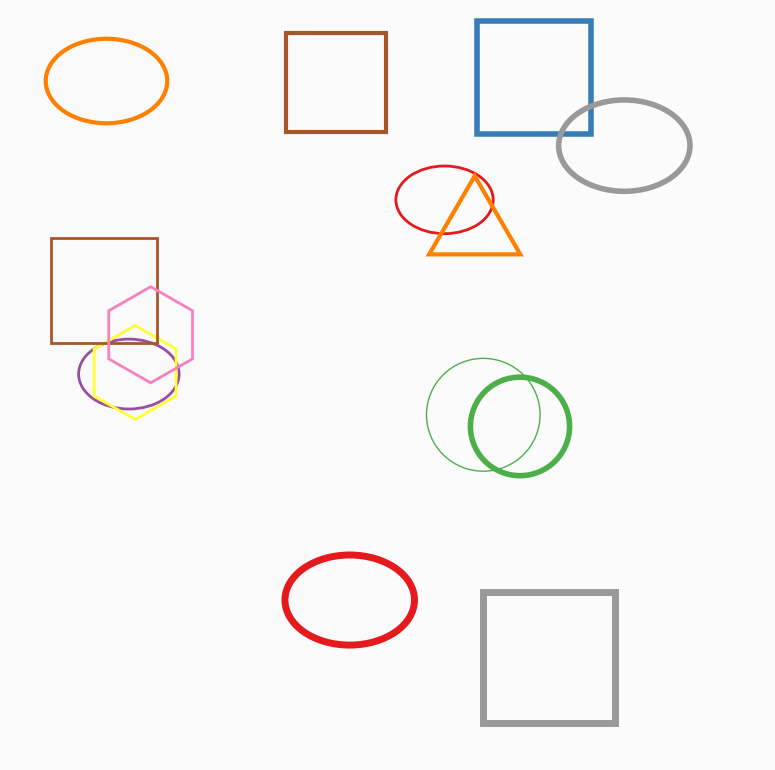[{"shape": "oval", "thickness": 2.5, "radius": 0.42, "center": [0.451, 0.221]}, {"shape": "oval", "thickness": 1, "radius": 0.31, "center": [0.574, 0.74]}, {"shape": "square", "thickness": 2, "radius": 0.37, "center": [0.689, 0.899]}, {"shape": "circle", "thickness": 2, "radius": 0.32, "center": [0.671, 0.446]}, {"shape": "circle", "thickness": 0.5, "radius": 0.37, "center": [0.624, 0.461]}, {"shape": "oval", "thickness": 1, "radius": 0.32, "center": [0.166, 0.514]}, {"shape": "triangle", "thickness": 1.5, "radius": 0.34, "center": [0.613, 0.704]}, {"shape": "oval", "thickness": 1.5, "radius": 0.39, "center": [0.137, 0.895]}, {"shape": "hexagon", "thickness": 1, "radius": 0.31, "center": [0.174, 0.516]}, {"shape": "square", "thickness": 1.5, "radius": 0.32, "center": [0.433, 0.893]}, {"shape": "square", "thickness": 1, "radius": 0.34, "center": [0.134, 0.623]}, {"shape": "hexagon", "thickness": 1, "radius": 0.31, "center": [0.194, 0.565]}, {"shape": "oval", "thickness": 2, "radius": 0.42, "center": [0.806, 0.811]}, {"shape": "square", "thickness": 2.5, "radius": 0.42, "center": [0.709, 0.146]}]